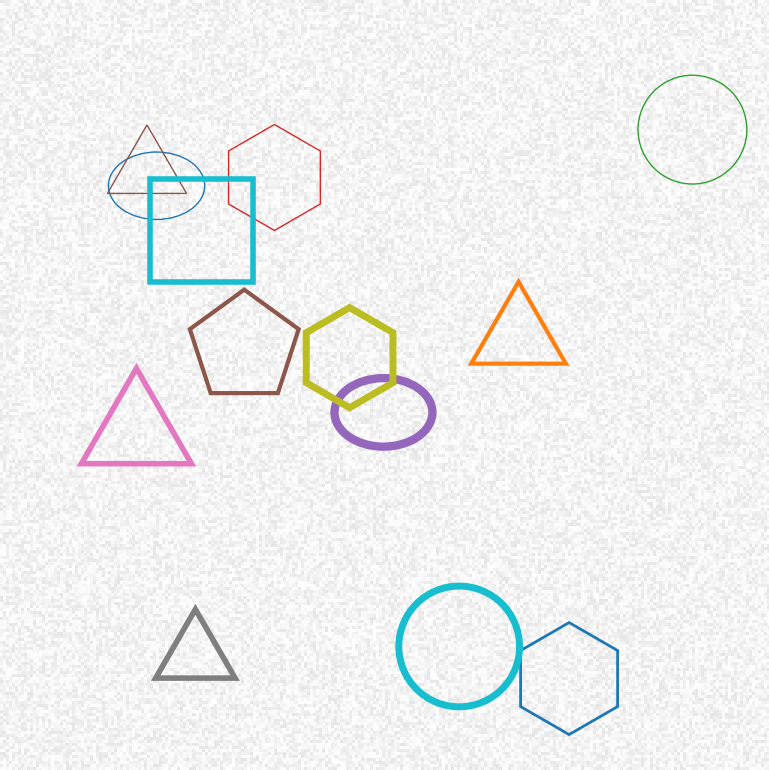[{"shape": "hexagon", "thickness": 1, "radius": 0.36, "center": [0.739, 0.119]}, {"shape": "oval", "thickness": 0.5, "radius": 0.31, "center": [0.203, 0.759]}, {"shape": "triangle", "thickness": 1.5, "radius": 0.35, "center": [0.673, 0.563]}, {"shape": "circle", "thickness": 0.5, "radius": 0.35, "center": [0.899, 0.832]}, {"shape": "hexagon", "thickness": 0.5, "radius": 0.34, "center": [0.356, 0.769]}, {"shape": "oval", "thickness": 3, "radius": 0.32, "center": [0.498, 0.464]}, {"shape": "pentagon", "thickness": 1.5, "radius": 0.37, "center": [0.317, 0.55]}, {"shape": "triangle", "thickness": 0.5, "radius": 0.3, "center": [0.191, 0.778]}, {"shape": "triangle", "thickness": 2, "radius": 0.41, "center": [0.177, 0.439]}, {"shape": "triangle", "thickness": 2, "radius": 0.3, "center": [0.254, 0.149]}, {"shape": "hexagon", "thickness": 2.5, "radius": 0.33, "center": [0.454, 0.535]}, {"shape": "square", "thickness": 2, "radius": 0.33, "center": [0.262, 0.7]}, {"shape": "circle", "thickness": 2.5, "radius": 0.39, "center": [0.596, 0.16]}]